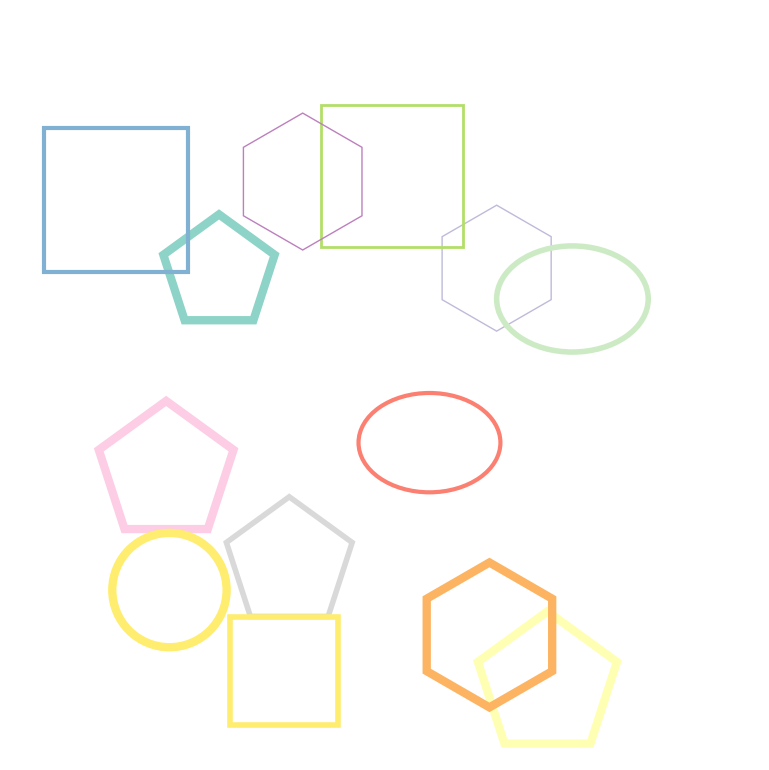[{"shape": "pentagon", "thickness": 3, "radius": 0.38, "center": [0.284, 0.646]}, {"shape": "pentagon", "thickness": 3, "radius": 0.47, "center": [0.711, 0.111]}, {"shape": "hexagon", "thickness": 0.5, "radius": 0.41, "center": [0.645, 0.652]}, {"shape": "oval", "thickness": 1.5, "radius": 0.46, "center": [0.558, 0.425]}, {"shape": "square", "thickness": 1.5, "radius": 0.47, "center": [0.151, 0.74]}, {"shape": "hexagon", "thickness": 3, "radius": 0.47, "center": [0.636, 0.175]}, {"shape": "square", "thickness": 1, "radius": 0.46, "center": [0.509, 0.771]}, {"shape": "pentagon", "thickness": 3, "radius": 0.46, "center": [0.216, 0.387]}, {"shape": "pentagon", "thickness": 2, "radius": 0.43, "center": [0.376, 0.269]}, {"shape": "hexagon", "thickness": 0.5, "radius": 0.44, "center": [0.393, 0.764]}, {"shape": "oval", "thickness": 2, "radius": 0.49, "center": [0.743, 0.612]}, {"shape": "square", "thickness": 2, "radius": 0.35, "center": [0.369, 0.128]}, {"shape": "circle", "thickness": 3, "radius": 0.37, "center": [0.22, 0.234]}]